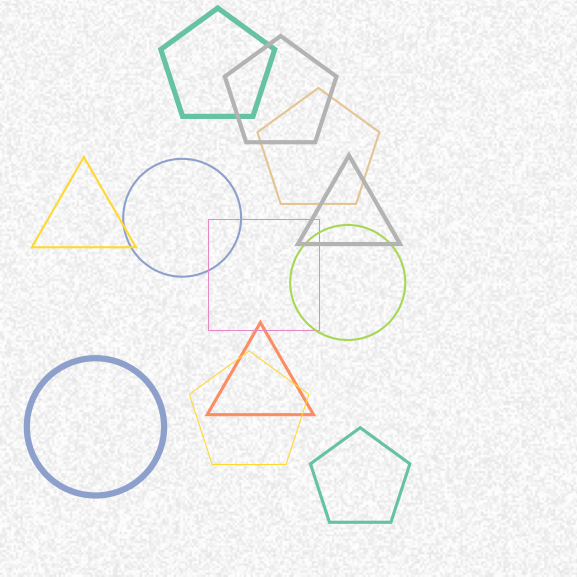[{"shape": "pentagon", "thickness": 1.5, "radius": 0.45, "center": [0.624, 0.168]}, {"shape": "pentagon", "thickness": 2.5, "radius": 0.52, "center": [0.377, 0.882]}, {"shape": "triangle", "thickness": 1.5, "radius": 0.53, "center": [0.451, 0.334]}, {"shape": "circle", "thickness": 1, "radius": 0.51, "center": [0.315, 0.622]}, {"shape": "circle", "thickness": 3, "radius": 0.59, "center": [0.165, 0.26]}, {"shape": "square", "thickness": 0.5, "radius": 0.48, "center": [0.456, 0.524]}, {"shape": "circle", "thickness": 1, "radius": 0.5, "center": [0.602, 0.51]}, {"shape": "triangle", "thickness": 1, "radius": 0.52, "center": [0.145, 0.623]}, {"shape": "pentagon", "thickness": 0.5, "radius": 0.54, "center": [0.431, 0.283]}, {"shape": "pentagon", "thickness": 1, "radius": 0.56, "center": [0.551, 0.736]}, {"shape": "pentagon", "thickness": 2, "radius": 0.51, "center": [0.486, 0.835]}, {"shape": "triangle", "thickness": 2, "radius": 0.51, "center": [0.604, 0.628]}]